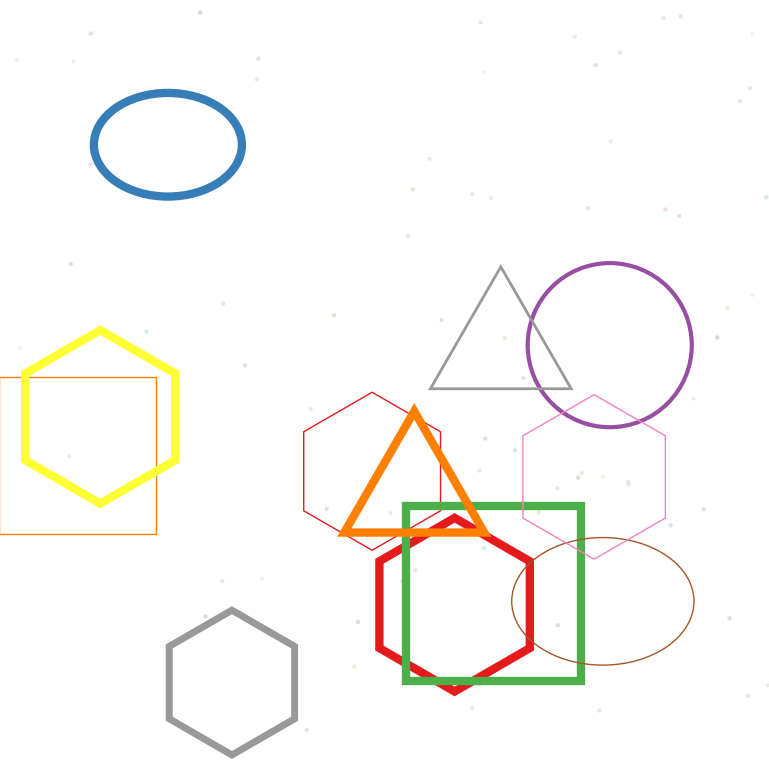[{"shape": "hexagon", "thickness": 0.5, "radius": 0.51, "center": [0.483, 0.388]}, {"shape": "hexagon", "thickness": 3, "radius": 0.56, "center": [0.59, 0.215]}, {"shape": "oval", "thickness": 3, "radius": 0.48, "center": [0.218, 0.812]}, {"shape": "square", "thickness": 3, "radius": 0.57, "center": [0.64, 0.23]}, {"shape": "circle", "thickness": 1.5, "radius": 0.53, "center": [0.792, 0.552]}, {"shape": "square", "thickness": 0.5, "radius": 0.51, "center": [0.101, 0.408]}, {"shape": "triangle", "thickness": 3, "radius": 0.52, "center": [0.538, 0.361]}, {"shape": "hexagon", "thickness": 3, "radius": 0.56, "center": [0.13, 0.459]}, {"shape": "oval", "thickness": 0.5, "radius": 0.59, "center": [0.783, 0.219]}, {"shape": "hexagon", "thickness": 0.5, "radius": 0.53, "center": [0.772, 0.381]}, {"shape": "triangle", "thickness": 1, "radius": 0.53, "center": [0.65, 0.548]}, {"shape": "hexagon", "thickness": 2.5, "radius": 0.47, "center": [0.301, 0.114]}]